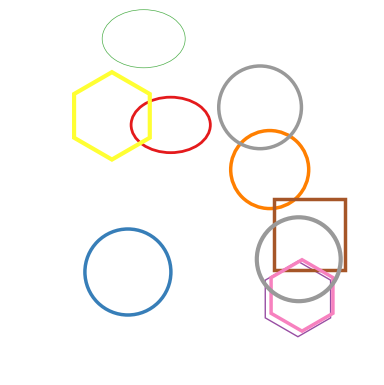[{"shape": "oval", "thickness": 2, "radius": 0.51, "center": [0.443, 0.676]}, {"shape": "circle", "thickness": 2.5, "radius": 0.56, "center": [0.332, 0.294]}, {"shape": "oval", "thickness": 0.5, "radius": 0.54, "center": [0.373, 0.899]}, {"shape": "hexagon", "thickness": 1, "radius": 0.49, "center": [0.774, 0.223]}, {"shape": "circle", "thickness": 2.5, "radius": 0.51, "center": [0.701, 0.56]}, {"shape": "hexagon", "thickness": 3, "radius": 0.57, "center": [0.291, 0.699]}, {"shape": "square", "thickness": 2.5, "radius": 0.46, "center": [0.804, 0.392]}, {"shape": "hexagon", "thickness": 2.5, "radius": 0.46, "center": [0.784, 0.233]}, {"shape": "circle", "thickness": 3, "radius": 0.54, "center": [0.776, 0.327]}, {"shape": "circle", "thickness": 2.5, "radius": 0.54, "center": [0.676, 0.721]}]